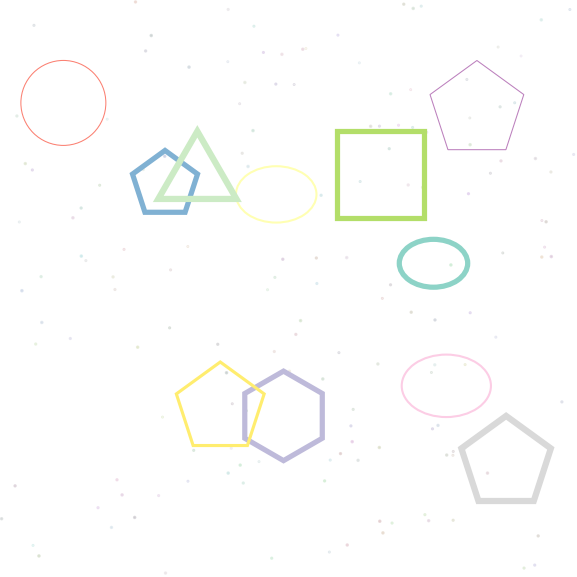[{"shape": "oval", "thickness": 2.5, "radius": 0.3, "center": [0.751, 0.543]}, {"shape": "oval", "thickness": 1, "radius": 0.35, "center": [0.478, 0.663]}, {"shape": "hexagon", "thickness": 2.5, "radius": 0.39, "center": [0.491, 0.279]}, {"shape": "circle", "thickness": 0.5, "radius": 0.37, "center": [0.11, 0.821]}, {"shape": "pentagon", "thickness": 2.5, "radius": 0.3, "center": [0.286, 0.679]}, {"shape": "square", "thickness": 2.5, "radius": 0.38, "center": [0.659, 0.697]}, {"shape": "oval", "thickness": 1, "radius": 0.39, "center": [0.773, 0.331]}, {"shape": "pentagon", "thickness": 3, "radius": 0.41, "center": [0.876, 0.197]}, {"shape": "pentagon", "thickness": 0.5, "radius": 0.43, "center": [0.826, 0.809]}, {"shape": "triangle", "thickness": 3, "radius": 0.39, "center": [0.342, 0.694]}, {"shape": "pentagon", "thickness": 1.5, "radius": 0.4, "center": [0.381, 0.292]}]